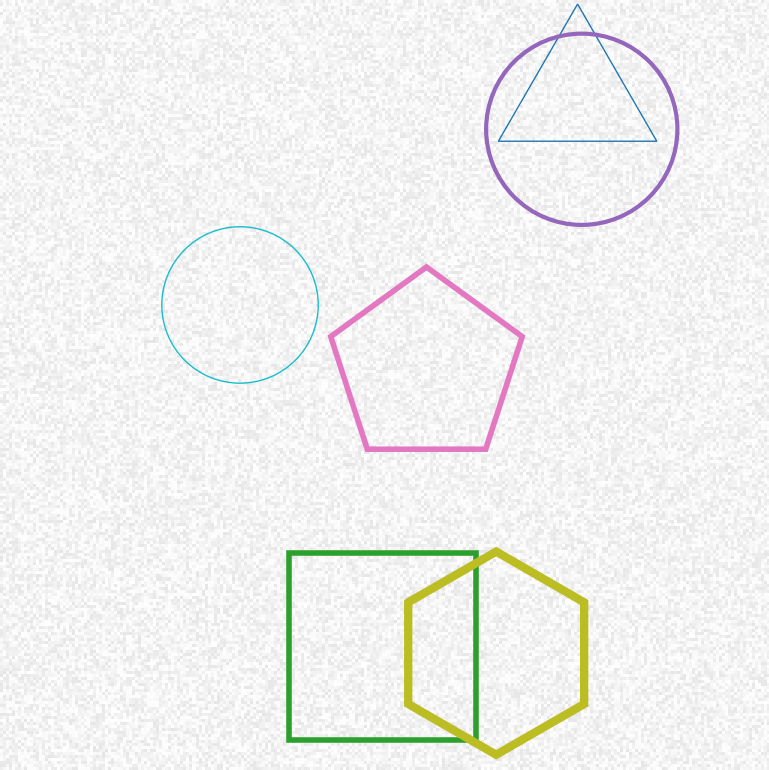[{"shape": "triangle", "thickness": 0.5, "radius": 0.59, "center": [0.75, 0.876]}, {"shape": "square", "thickness": 2, "radius": 0.61, "center": [0.497, 0.16]}, {"shape": "circle", "thickness": 1.5, "radius": 0.62, "center": [0.756, 0.832]}, {"shape": "pentagon", "thickness": 2, "radius": 0.65, "center": [0.554, 0.522]}, {"shape": "hexagon", "thickness": 3, "radius": 0.66, "center": [0.644, 0.152]}, {"shape": "circle", "thickness": 0.5, "radius": 0.51, "center": [0.312, 0.604]}]